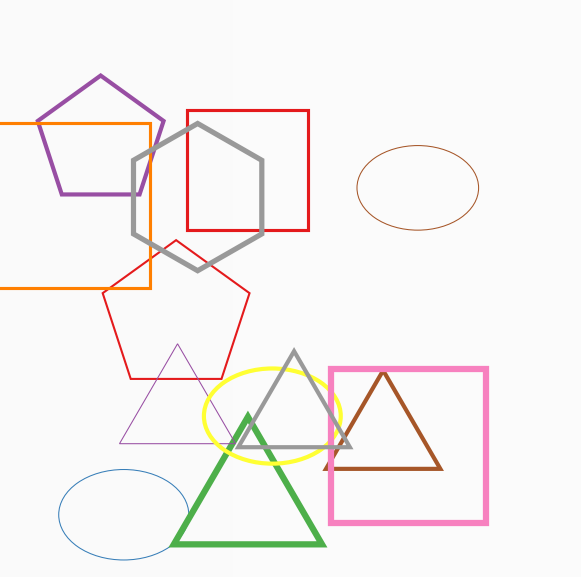[{"shape": "square", "thickness": 1.5, "radius": 0.52, "center": [0.426, 0.705]}, {"shape": "pentagon", "thickness": 1, "radius": 0.66, "center": [0.303, 0.45]}, {"shape": "oval", "thickness": 0.5, "radius": 0.56, "center": [0.213, 0.108]}, {"shape": "triangle", "thickness": 3, "radius": 0.74, "center": [0.427, 0.13]}, {"shape": "pentagon", "thickness": 2, "radius": 0.57, "center": [0.173, 0.754]}, {"shape": "triangle", "thickness": 0.5, "radius": 0.58, "center": [0.305, 0.289]}, {"shape": "square", "thickness": 1.5, "radius": 0.72, "center": [0.115, 0.643]}, {"shape": "oval", "thickness": 2, "radius": 0.59, "center": [0.469, 0.279]}, {"shape": "triangle", "thickness": 2, "radius": 0.57, "center": [0.659, 0.244]}, {"shape": "oval", "thickness": 0.5, "radius": 0.52, "center": [0.719, 0.674]}, {"shape": "square", "thickness": 3, "radius": 0.67, "center": [0.702, 0.226]}, {"shape": "hexagon", "thickness": 2.5, "radius": 0.64, "center": [0.34, 0.658]}, {"shape": "triangle", "thickness": 2, "radius": 0.55, "center": [0.506, 0.28]}]